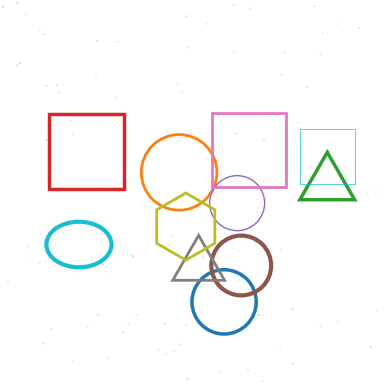[{"shape": "circle", "thickness": 2.5, "radius": 0.42, "center": [0.582, 0.216]}, {"shape": "circle", "thickness": 2, "radius": 0.49, "center": [0.465, 0.552]}, {"shape": "triangle", "thickness": 2.5, "radius": 0.41, "center": [0.85, 0.522]}, {"shape": "square", "thickness": 2.5, "radius": 0.49, "center": [0.224, 0.606]}, {"shape": "circle", "thickness": 1, "radius": 0.36, "center": [0.616, 0.472]}, {"shape": "circle", "thickness": 3, "radius": 0.39, "center": [0.627, 0.31]}, {"shape": "square", "thickness": 2, "radius": 0.48, "center": [0.646, 0.61]}, {"shape": "triangle", "thickness": 2, "radius": 0.39, "center": [0.516, 0.311]}, {"shape": "hexagon", "thickness": 2, "radius": 0.44, "center": [0.483, 0.412]}, {"shape": "square", "thickness": 0.5, "radius": 0.36, "center": [0.851, 0.593]}, {"shape": "oval", "thickness": 3, "radius": 0.42, "center": [0.205, 0.365]}]